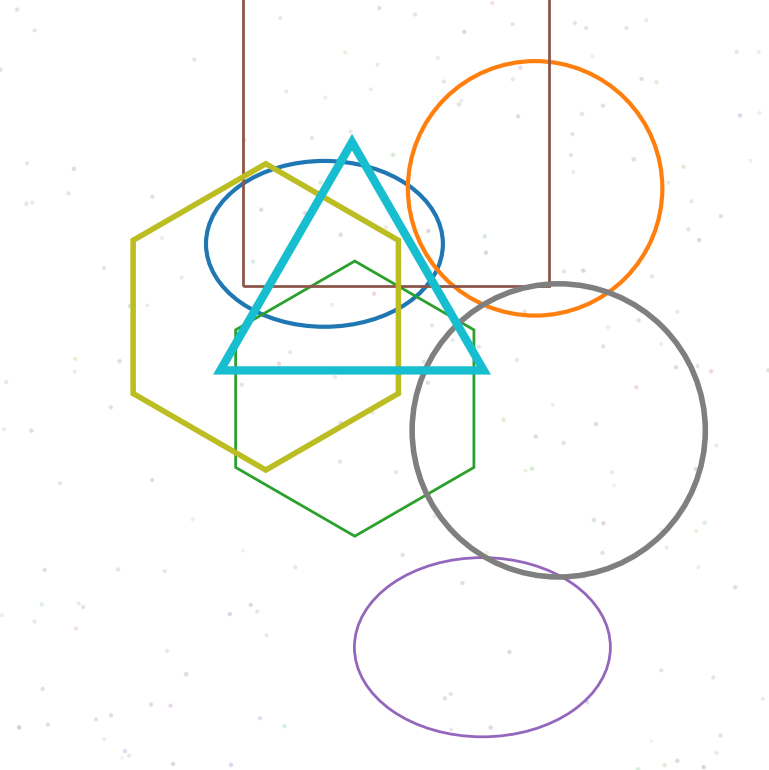[{"shape": "oval", "thickness": 1.5, "radius": 0.77, "center": [0.421, 0.683]}, {"shape": "circle", "thickness": 1.5, "radius": 0.83, "center": [0.695, 0.755]}, {"shape": "hexagon", "thickness": 1, "radius": 0.89, "center": [0.461, 0.482]}, {"shape": "oval", "thickness": 1, "radius": 0.83, "center": [0.626, 0.159]}, {"shape": "square", "thickness": 1, "radius": 0.99, "center": [0.514, 0.827]}, {"shape": "circle", "thickness": 2, "radius": 0.95, "center": [0.726, 0.441]}, {"shape": "hexagon", "thickness": 2, "radius": 0.99, "center": [0.345, 0.588]}, {"shape": "triangle", "thickness": 3, "radius": 0.99, "center": [0.457, 0.618]}]